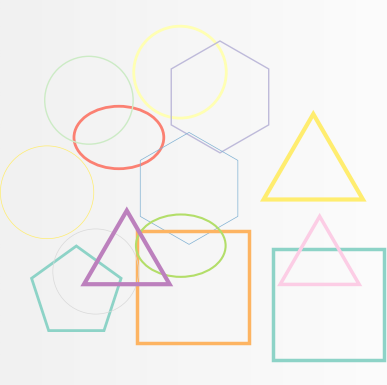[{"shape": "pentagon", "thickness": 2, "radius": 0.61, "center": [0.197, 0.24]}, {"shape": "square", "thickness": 2.5, "radius": 0.72, "center": [0.848, 0.209]}, {"shape": "circle", "thickness": 2, "radius": 0.6, "center": [0.465, 0.813]}, {"shape": "hexagon", "thickness": 1, "radius": 0.73, "center": [0.568, 0.748]}, {"shape": "oval", "thickness": 2, "radius": 0.58, "center": [0.307, 0.643]}, {"shape": "hexagon", "thickness": 0.5, "radius": 0.73, "center": [0.488, 0.511]}, {"shape": "square", "thickness": 2.5, "radius": 0.73, "center": [0.498, 0.254]}, {"shape": "oval", "thickness": 1.5, "radius": 0.58, "center": [0.467, 0.362]}, {"shape": "triangle", "thickness": 2.5, "radius": 0.59, "center": [0.825, 0.32]}, {"shape": "circle", "thickness": 0.5, "radius": 0.55, "center": [0.247, 0.295]}, {"shape": "triangle", "thickness": 3, "radius": 0.64, "center": [0.327, 0.326]}, {"shape": "circle", "thickness": 1, "radius": 0.57, "center": [0.229, 0.74]}, {"shape": "circle", "thickness": 0.5, "radius": 0.6, "center": [0.121, 0.501]}, {"shape": "triangle", "thickness": 3, "radius": 0.74, "center": [0.808, 0.556]}]